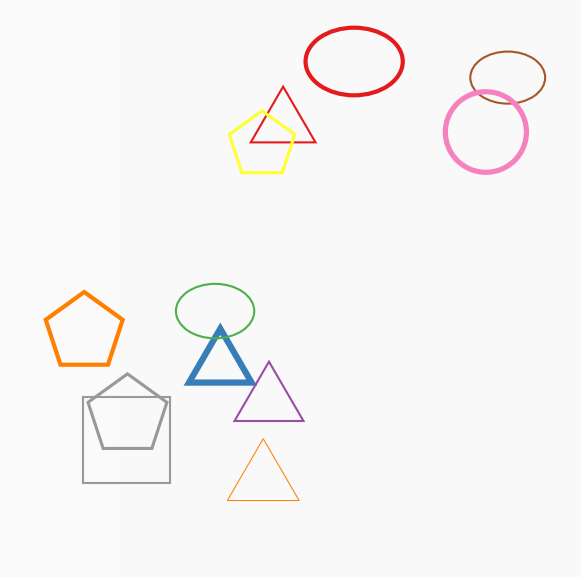[{"shape": "triangle", "thickness": 1, "radius": 0.32, "center": [0.487, 0.785]}, {"shape": "oval", "thickness": 2, "radius": 0.42, "center": [0.609, 0.893]}, {"shape": "triangle", "thickness": 3, "radius": 0.31, "center": [0.379, 0.368]}, {"shape": "oval", "thickness": 1, "radius": 0.34, "center": [0.37, 0.46]}, {"shape": "triangle", "thickness": 1, "radius": 0.34, "center": [0.463, 0.304]}, {"shape": "pentagon", "thickness": 2, "radius": 0.35, "center": [0.145, 0.424]}, {"shape": "triangle", "thickness": 0.5, "radius": 0.36, "center": [0.453, 0.168]}, {"shape": "pentagon", "thickness": 1.5, "radius": 0.3, "center": [0.451, 0.748]}, {"shape": "oval", "thickness": 1, "radius": 0.32, "center": [0.874, 0.865]}, {"shape": "circle", "thickness": 2.5, "radius": 0.35, "center": [0.836, 0.771]}, {"shape": "square", "thickness": 1, "radius": 0.37, "center": [0.218, 0.237]}, {"shape": "pentagon", "thickness": 1.5, "radius": 0.36, "center": [0.219, 0.28]}]